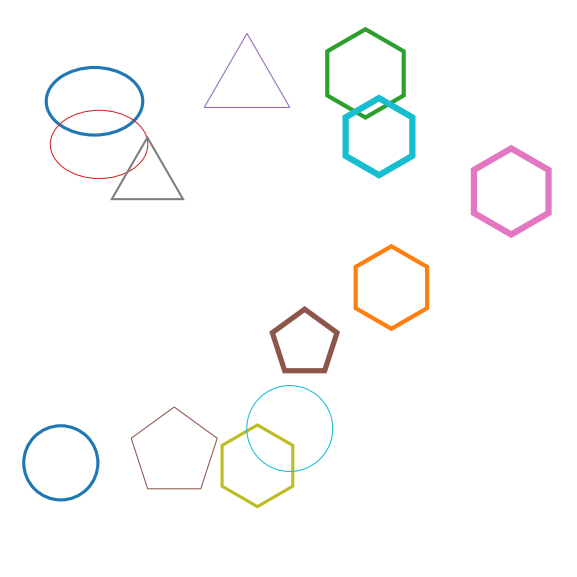[{"shape": "circle", "thickness": 1.5, "radius": 0.32, "center": [0.105, 0.198]}, {"shape": "oval", "thickness": 1.5, "radius": 0.42, "center": [0.164, 0.824]}, {"shape": "hexagon", "thickness": 2, "radius": 0.36, "center": [0.678, 0.501]}, {"shape": "hexagon", "thickness": 2, "radius": 0.38, "center": [0.633, 0.872]}, {"shape": "oval", "thickness": 0.5, "radius": 0.42, "center": [0.172, 0.749]}, {"shape": "triangle", "thickness": 0.5, "radius": 0.43, "center": [0.428, 0.856]}, {"shape": "pentagon", "thickness": 2.5, "radius": 0.29, "center": [0.528, 0.405]}, {"shape": "pentagon", "thickness": 0.5, "radius": 0.39, "center": [0.302, 0.216]}, {"shape": "hexagon", "thickness": 3, "radius": 0.37, "center": [0.885, 0.668]}, {"shape": "triangle", "thickness": 1, "radius": 0.36, "center": [0.255, 0.69]}, {"shape": "hexagon", "thickness": 1.5, "radius": 0.35, "center": [0.446, 0.193]}, {"shape": "hexagon", "thickness": 3, "radius": 0.33, "center": [0.656, 0.763]}, {"shape": "circle", "thickness": 0.5, "radius": 0.37, "center": [0.502, 0.257]}]